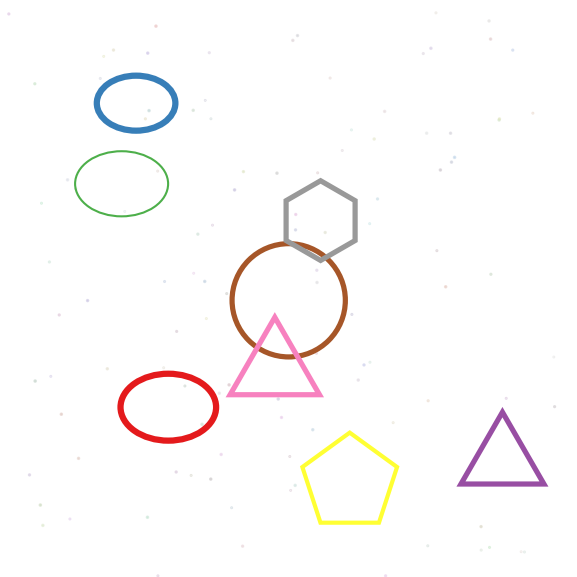[{"shape": "oval", "thickness": 3, "radius": 0.41, "center": [0.291, 0.294]}, {"shape": "oval", "thickness": 3, "radius": 0.34, "center": [0.236, 0.82]}, {"shape": "oval", "thickness": 1, "radius": 0.4, "center": [0.211, 0.681]}, {"shape": "triangle", "thickness": 2.5, "radius": 0.41, "center": [0.87, 0.202]}, {"shape": "pentagon", "thickness": 2, "radius": 0.43, "center": [0.606, 0.164]}, {"shape": "circle", "thickness": 2.5, "radius": 0.49, "center": [0.5, 0.479]}, {"shape": "triangle", "thickness": 2.5, "radius": 0.45, "center": [0.476, 0.36]}, {"shape": "hexagon", "thickness": 2.5, "radius": 0.34, "center": [0.555, 0.617]}]